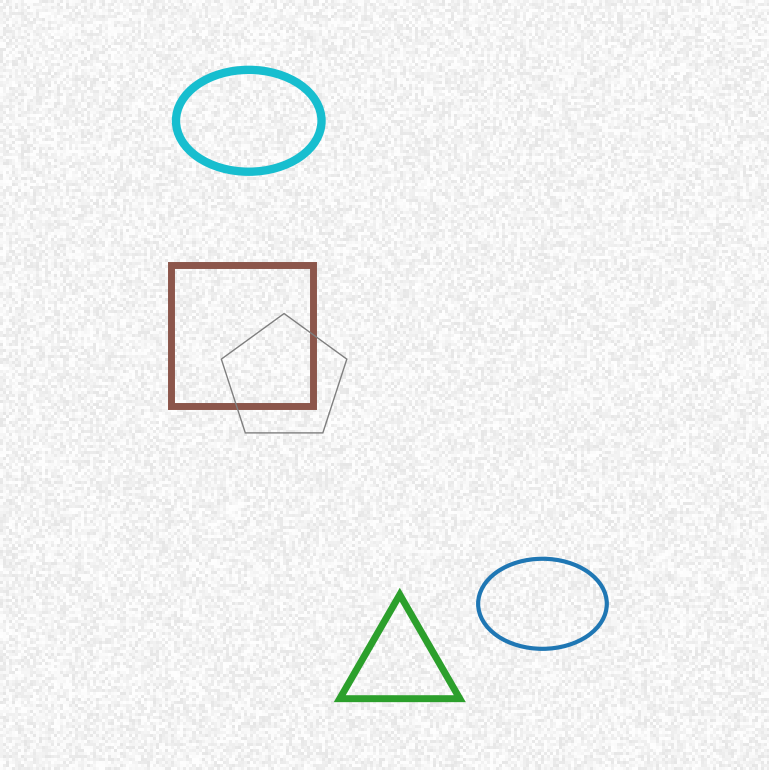[{"shape": "oval", "thickness": 1.5, "radius": 0.42, "center": [0.705, 0.216]}, {"shape": "triangle", "thickness": 2.5, "radius": 0.45, "center": [0.519, 0.138]}, {"shape": "square", "thickness": 2.5, "radius": 0.46, "center": [0.314, 0.564]}, {"shape": "pentagon", "thickness": 0.5, "radius": 0.43, "center": [0.369, 0.507]}, {"shape": "oval", "thickness": 3, "radius": 0.47, "center": [0.323, 0.843]}]